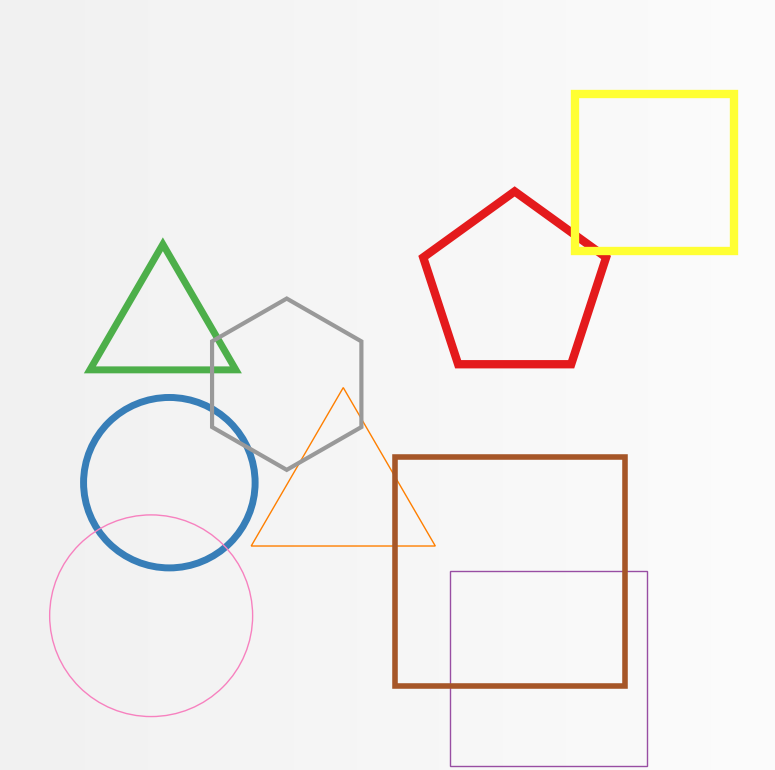[{"shape": "pentagon", "thickness": 3, "radius": 0.62, "center": [0.664, 0.627]}, {"shape": "circle", "thickness": 2.5, "radius": 0.55, "center": [0.219, 0.373]}, {"shape": "triangle", "thickness": 2.5, "radius": 0.54, "center": [0.21, 0.574]}, {"shape": "square", "thickness": 0.5, "radius": 0.63, "center": [0.708, 0.132]}, {"shape": "triangle", "thickness": 0.5, "radius": 0.69, "center": [0.443, 0.359]}, {"shape": "square", "thickness": 3, "radius": 0.51, "center": [0.844, 0.776]}, {"shape": "square", "thickness": 2, "radius": 0.74, "center": [0.658, 0.257]}, {"shape": "circle", "thickness": 0.5, "radius": 0.65, "center": [0.195, 0.2]}, {"shape": "hexagon", "thickness": 1.5, "radius": 0.56, "center": [0.37, 0.501]}]